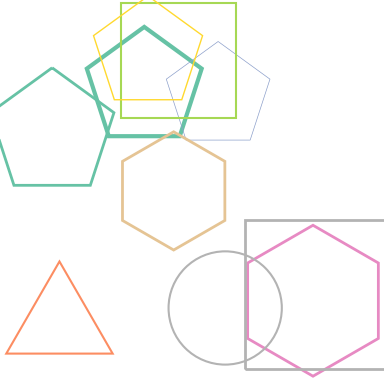[{"shape": "pentagon", "thickness": 3, "radius": 0.78, "center": [0.375, 0.773]}, {"shape": "pentagon", "thickness": 2, "radius": 0.84, "center": [0.135, 0.655]}, {"shape": "triangle", "thickness": 1.5, "radius": 0.8, "center": [0.154, 0.161]}, {"shape": "pentagon", "thickness": 0.5, "radius": 0.71, "center": [0.567, 0.751]}, {"shape": "hexagon", "thickness": 2, "radius": 0.98, "center": [0.813, 0.219]}, {"shape": "square", "thickness": 1.5, "radius": 0.75, "center": [0.463, 0.843]}, {"shape": "pentagon", "thickness": 1, "radius": 0.74, "center": [0.385, 0.861]}, {"shape": "hexagon", "thickness": 2, "radius": 0.77, "center": [0.451, 0.504]}, {"shape": "circle", "thickness": 1.5, "radius": 0.74, "center": [0.585, 0.2]}, {"shape": "square", "thickness": 2, "radius": 0.97, "center": [0.831, 0.235]}]